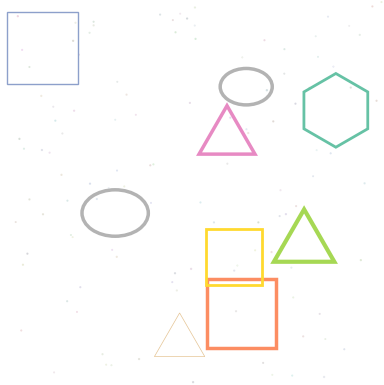[{"shape": "hexagon", "thickness": 2, "radius": 0.48, "center": [0.872, 0.713]}, {"shape": "square", "thickness": 2.5, "radius": 0.45, "center": [0.627, 0.187]}, {"shape": "square", "thickness": 1, "radius": 0.46, "center": [0.11, 0.876]}, {"shape": "triangle", "thickness": 2.5, "radius": 0.42, "center": [0.59, 0.642]}, {"shape": "triangle", "thickness": 3, "radius": 0.45, "center": [0.79, 0.365]}, {"shape": "square", "thickness": 2, "radius": 0.37, "center": [0.608, 0.332]}, {"shape": "triangle", "thickness": 0.5, "radius": 0.38, "center": [0.466, 0.112]}, {"shape": "oval", "thickness": 2.5, "radius": 0.34, "center": [0.64, 0.775]}, {"shape": "oval", "thickness": 2.5, "radius": 0.43, "center": [0.299, 0.447]}]